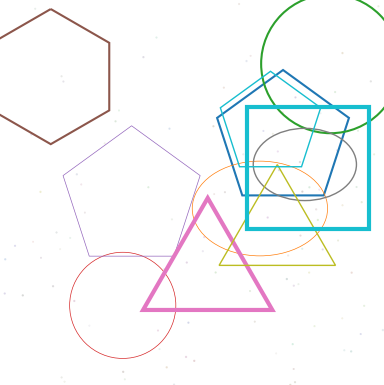[{"shape": "pentagon", "thickness": 1.5, "radius": 0.9, "center": [0.735, 0.638]}, {"shape": "oval", "thickness": 0.5, "radius": 0.88, "center": [0.675, 0.458]}, {"shape": "circle", "thickness": 1.5, "radius": 0.9, "center": [0.859, 0.834]}, {"shape": "circle", "thickness": 0.5, "radius": 0.69, "center": [0.319, 0.207]}, {"shape": "pentagon", "thickness": 0.5, "radius": 0.94, "center": [0.342, 0.486]}, {"shape": "hexagon", "thickness": 1.5, "radius": 0.88, "center": [0.132, 0.801]}, {"shape": "triangle", "thickness": 3, "radius": 0.97, "center": [0.539, 0.292]}, {"shape": "oval", "thickness": 1, "radius": 0.67, "center": [0.792, 0.573]}, {"shape": "triangle", "thickness": 1, "radius": 0.87, "center": [0.72, 0.398]}, {"shape": "square", "thickness": 3, "radius": 0.79, "center": [0.8, 0.563]}, {"shape": "pentagon", "thickness": 1, "radius": 0.68, "center": [0.703, 0.678]}]